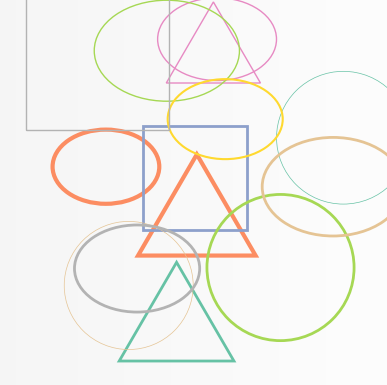[{"shape": "circle", "thickness": 0.5, "radius": 0.86, "center": [0.886, 0.642]}, {"shape": "triangle", "thickness": 2, "radius": 0.85, "center": [0.456, 0.148]}, {"shape": "triangle", "thickness": 3, "radius": 0.88, "center": [0.508, 0.424]}, {"shape": "oval", "thickness": 3, "radius": 0.69, "center": [0.273, 0.567]}, {"shape": "square", "thickness": 2, "radius": 0.67, "center": [0.504, 0.537]}, {"shape": "triangle", "thickness": 1, "radius": 0.7, "center": [0.551, 0.855]}, {"shape": "oval", "thickness": 1, "radius": 0.77, "center": [0.56, 0.898]}, {"shape": "circle", "thickness": 2, "radius": 0.95, "center": [0.724, 0.305]}, {"shape": "oval", "thickness": 1, "radius": 0.94, "center": [0.431, 0.868]}, {"shape": "oval", "thickness": 1.5, "radius": 0.74, "center": [0.581, 0.691]}, {"shape": "circle", "thickness": 0.5, "radius": 0.83, "center": [0.332, 0.259]}, {"shape": "oval", "thickness": 2, "radius": 0.91, "center": [0.86, 0.515]}, {"shape": "oval", "thickness": 2, "radius": 0.81, "center": [0.354, 0.303]}, {"shape": "square", "thickness": 1, "radius": 0.92, "center": [0.252, 0.847]}]